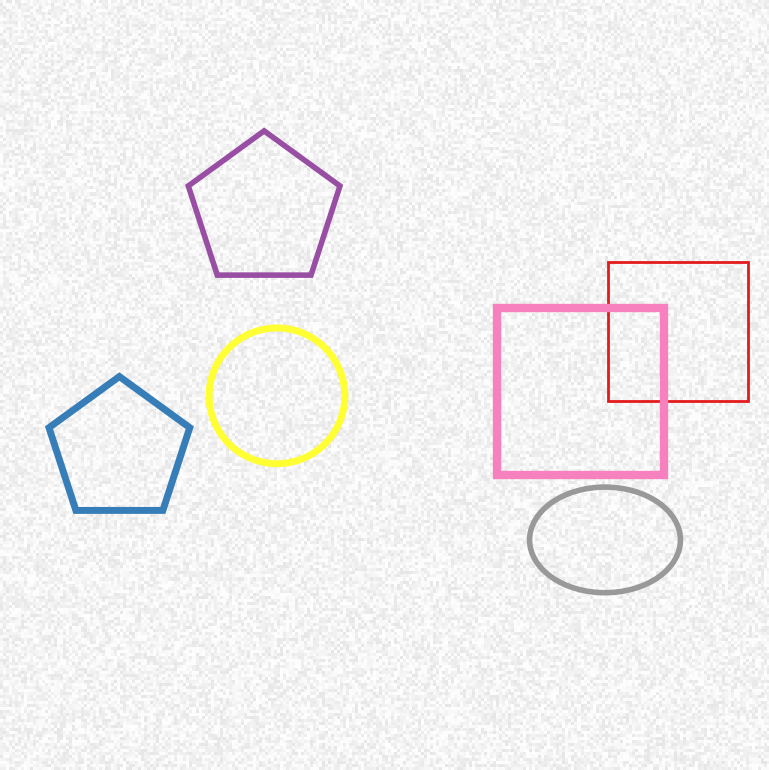[{"shape": "square", "thickness": 1, "radius": 0.45, "center": [0.881, 0.569]}, {"shape": "pentagon", "thickness": 2.5, "radius": 0.48, "center": [0.155, 0.415]}, {"shape": "pentagon", "thickness": 2, "radius": 0.52, "center": [0.343, 0.726]}, {"shape": "circle", "thickness": 2.5, "radius": 0.44, "center": [0.36, 0.486]}, {"shape": "square", "thickness": 3, "radius": 0.54, "center": [0.754, 0.492]}, {"shape": "oval", "thickness": 2, "radius": 0.49, "center": [0.786, 0.299]}]